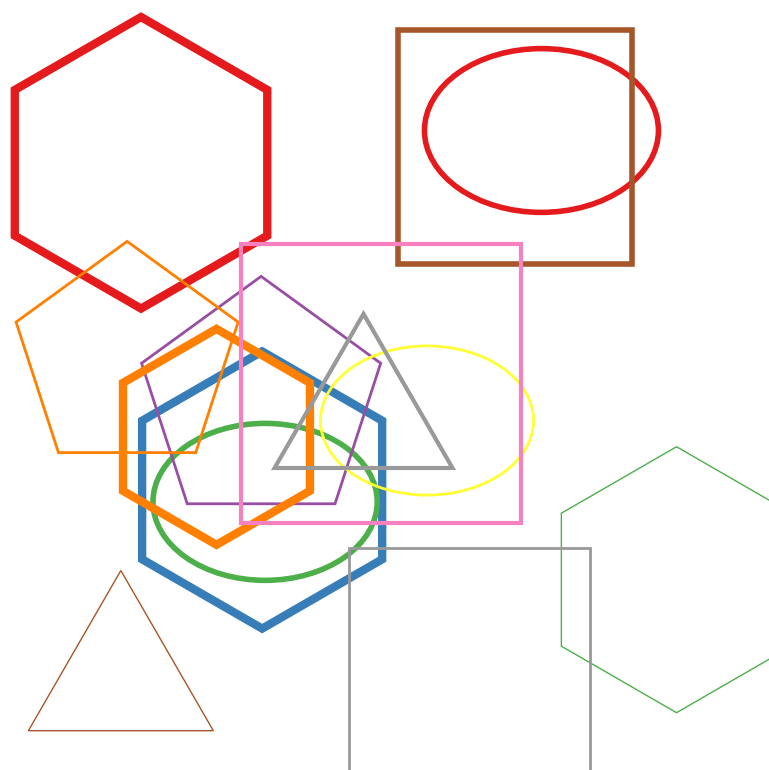[{"shape": "oval", "thickness": 2, "radius": 0.76, "center": [0.703, 0.831]}, {"shape": "hexagon", "thickness": 3, "radius": 0.95, "center": [0.183, 0.789]}, {"shape": "hexagon", "thickness": 3, "radius": 0.9, "center": [0.34, 0.364]}, {"shape": "hexagon", "thickness": 0.5, "radius": 0.86, "center": [0.879, 0.247]}, {"shape": "oval", "thickness": 2, "radius": 0.73, "center": [0.344, 0.348]}, {"shape": "pentagon", "thickness": 1, "radius": 0.82, "center": [0.339, 0.478]}, {"shape": "hexagon", "thickness": 3, "radius": 0.7, "center": [0.281, 0.433]}, {"shape": "pentagon", "thickness": 1, "radius": 0.76, "center": [0.165, 0.535]}, {"shape": "oval", "thickness": 1, "radius": 0.69, "center": [0.555, 0.454]}, {"shape": "square", "thickness": 2, "radius": 0.76, "center": [0.669, 0.809]}, {"shape": "triangle", "thickness": 0.5, "radius": 0.69, "center": [0.157, 0.12]}, {"shape": "square", "thickness": 1.5, "radius": 0.91, "center": [0.495, 0.502]}, {"shape": "triangle", "thickness": 1.5, "radius": 0.67, "center": [0.472, 0.459]}, {"shape": "square", "thickness": 1, "radius": 0.78, "center": [0.609, 0.131]}]